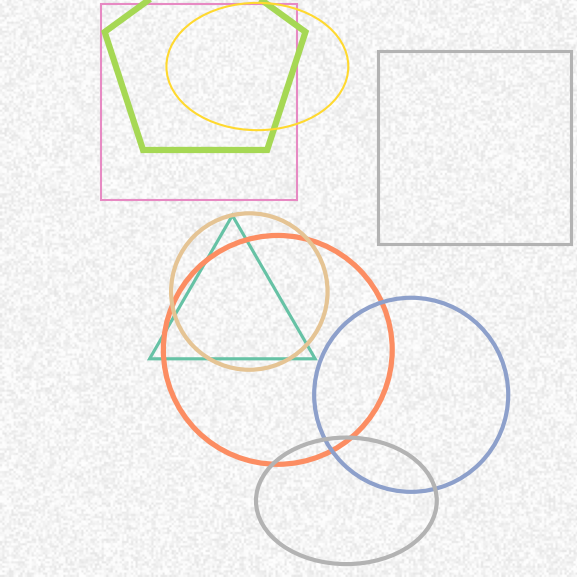[{"shape": "triangle", "thickness": 1.5, "radius": 0.83, "center": [0.402, 0.461]}, {"shape": "circle", "thickness": 2.5, "radius": 0.99, "center": [0.481, 0.393]}, {"shape": "circle", "thickness": 2, "radius": 0.84, "center": [0.712, 0.316]}, {"shape": "square", "thickness": 1, "radius": 0.85, "center": [0.344, 0.823]}, {"shape": "pentagon", "thickness": 3, "radius": 0.91, "center": [0.355, 0.887]}, {"shape": "oval", "thickness": 1, "radius": 0.79, "center": [0.446, 0.884]}, {"shape": "circle", "thickness": 2, "radius": 0.68, "center": [0.432, 0.494]}, {"shape": "oval", "thickness": 2, "radius": 0.78, "center": [0.6, 0.132]}, {"shape": "square", "thickness": 1.5, "radius": 0.84, "center": [0.822, 0.744]}]